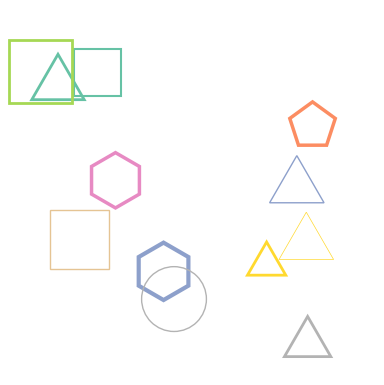[{"shape": "triangle", "thickness": 2, "radius": 0.39, "center": [0.151, 0.78]}, {"shape": "square", "thickness": 1.5, "radius": 0.31, "center": [0.253, 0.811]}, {"shape": "pentagon", "thickness": 2.5, "radius": 0.31, "center": [0.812, 0.673]}, {"shape": "hexagon", "thickness": 3, "radius": 0.37, "center": [0.425, 0.295]}, {"shape": "triangle", "thickness": 1, "radius": 0.41, "center": [0.771, 0.514]}, {"shape": "hexagon", "thickness": 2.5, "radius": 0.36, "center": [0.3, 0.532]}, {"shape": "square", "thickness": 2, "radius": 0.41, "center": [0.105, 0.814]}, {"shape": "triangle", "thickness": 2, "radius": 0.29, "center": [0.692, 0.314]}, {"shape": "triangle", "thickness": 0.5, "radius": 0.41, "center": [0.796, 0.367]}, {"shape": "square", "thickness": 1, "radius": 0.38, "center": [0.206, 0.379]}, {"shape": "circle", "thickness": 1, "radius": 0.42, "center": [0.452, 0.223]}, {"shape": "triangle", "thickness": 2, "radius": 0.35, "center": [0.799, 0.108]}]